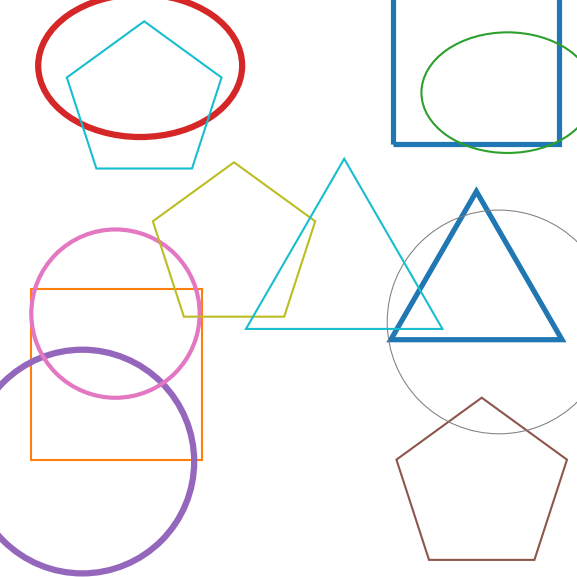[{"shape": "square", "thickness": 2.5, "radius": 0.72, "center": [0.824, 0.894]}, {"shape": "triangle", "thickness": 2.5, "radius": 0.86, "center": [0.825, 0.496]}, {"shape": "square", "thickness": 1, "radius": 0.74, "center": [0.202, 0.35]}, {"shape": "oval", "thickness": 1, "radius": 0.75, "center": [0.879, 0.839]}, {"shape": "oval", "thickness": 3, "radius": 0.88, "center": [0.243, 0.885]}, {"shape": "circle", "thickness": 3, "radius": 0.97, "center": [0.143, 0.2]}, {"shape": "pentagon", "thickness": 1, "radius": 0.78, "center": [0.834, 0.155]}, {"shape": "circle", "thickness": 2, "radius": 0.73, "center": [0.2, 0.456]}, {"shape": "circle", "thickness": 0.5, "radius": 0.97, "center": [0.864, 0.442]}, {"shape": "pentagon", "thickness": 1, "radius": 0.74, "center": [0.405, 0.57]}, {"shape": "triangle", "thickness": 1, "radius": 0.98, "center": [0.596, 0.528]}, {"shape": "pentagon", "thickness": 1, "radius": 0.7, "center": [0.25, 0.821]}]